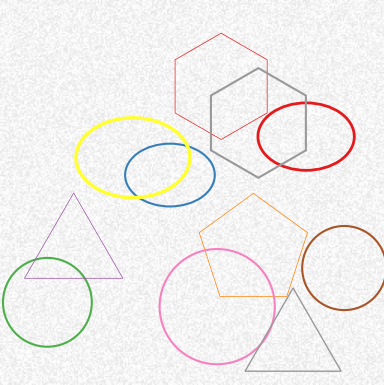[{"shape": "oval", "thickness": 2, "radius": 0.63, "center": [0.795, 0.645]}, {"shape": "hexagon", "thickness": 0.5, "radius": 0.69, "center": [0.574, 0.776]}, {"shape": "oval", "thickness": 1.5, "radius": 0.58, "center": [0.441, 0.545]}, {"shape": "circle", "thickness": 1.5, "radius": 0.58, "center": [0.123, 0.215]}, {"shape": "triangle", "thickness": 0.5, "radius": 0.74, "center": [0.191, 0.351]}, {"shape": "pentagon", "thickness": 0.5, "radius": 0.74, "center": [0.658, 0.35]}, {"shape": "oval", "thickness": 2.5, "radius": 0.74, "center": [0.345, 0.59]}, {"shape": "circle", "thickness": 1.5, "radius": 0.55, "center": [0.894, 0.304]}, {"shape": "circle", "thickness": 1.5, "radius": 0.75, "center": [0.564, 0.204]}, {"shape": "hexagon", "thickness": 1.5, "radius": 0.71, "center": [0.671, 0.681]}, {"shape": "triangle", "thickness": 1, "radius": 0.72, "center": [0.761, 0.108]}]